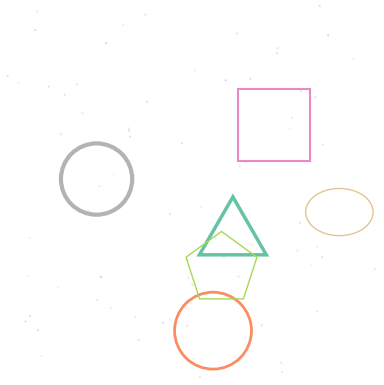[{"shape": "triangle", "thickness": 2.5, "radius": 0.5, "center": [0.605, 0.388]}, {"shape": "circle", "thickness": 2, "radius": 0.5, "center": [0.553, 0.141]}, {"shape": "square", "thickness": 1.5, "radius": 0.47, "center": [0.712, 0.674]}, {"shape": "pentagon", "thickness": 1, "radius": 0.48, "center": [0.575, 0.302]}, {"shape": "oval", "thickness": 1, "radius": 0.44, "center": [0.881, 0.449]}, {"shape": "circle", "thickness": 3, "radius": 0.46, "center": [0.251, 0.535]}]